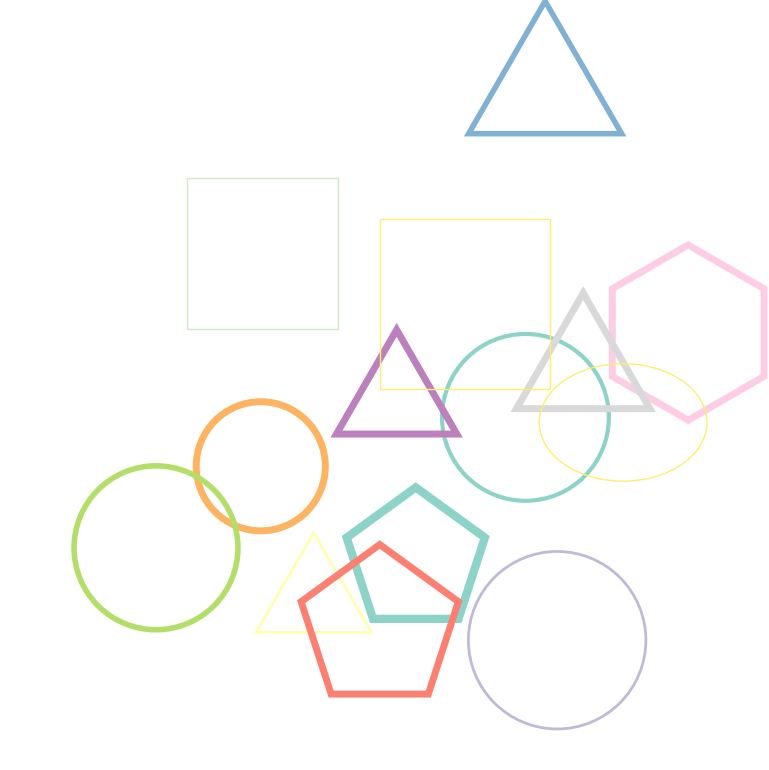[{"shape": "circle", "thickness": 1.5, "radius": 0.54, "center": [0.682, 0.458]}, {"shape": "pentagon", "thickness": 3, "radius": 0.47, "center": [0.54, 0.273]}, {"shape": "triangle", "thickness": 1, "radius": 0.43, "center": [0.407, 0.222]}, {"shape": "circle", "thickness": 1, "radius": 0.58, "center": [0.724, 0.169]}, {"shape": "pentagon", "thickness": 2.5, "radius": 0.54, "center": [0.493, 0.185]}, {"shape": "triangle", "thickness": 2, "radius": 0.57, "center": [0.708, 0.884]}, {"shape": "circle", "thickness": 2.5, "radius": 0.42, "center": [0.339, 0.394]}, {"shape": "circle", "thickness": 2, "radius": 0.53, "center": [0.203, 0.289]}, {"shape": "hexagon", "thickness": 2.5, "radius": 0.57, "center": [0.894, 0.568]}, {"shape": "triangle", "thickness": 2.5, "radius": 0.5, "center": [0.757, 0.519]}, {"shape": "triangle", "thickness": 2.5, "radius": 0.45, "center": [0.515, 0.481]}, {"shape": "square", "thickness": 0.5, "radius": 0.49, "center": [0.341, 0.671]}, {"shape": "oval", "thickness": 0.5, "radius": 0.54, "center": [0.809, 0.451]}, {"shape": "square", "thickness": 0.5, "radius": 0.55, "center": [0.604, 0.605]}]